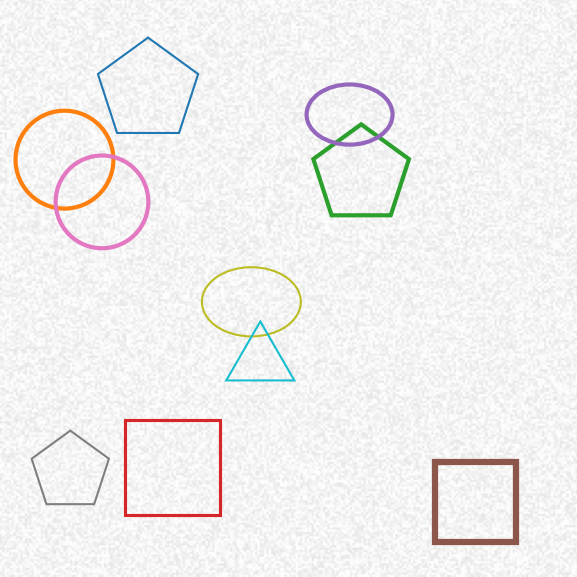[{"shape": "pentagon", "thickness": 1, "radius": 0.46, "center": [0.256, 0.843]}, {"shape": "circle", "thickness": 2, "radius": 0.42, "center": [0.112, 0.723]}, {"shape": "pentagon", "thickness": 2, "radius": 0.44, "center": [0.625, 0.697]}, {"shape": "square", "thickness": 1.5, "radius": 0.41, "center": [0.299, 0.19]}, {"shape": "oval", "thickness": 2, "radius": 0.37, "center": [0.605, 0.801]}, {"shape": "square", "thickness": 3, "radius": 0.35, "center": [0.823, 0.13]}, {"shape": "circle", "thickness": 2, "radius": 0.4, "center": [0.177, 0.65]}, {"shape": "pentagon", "thickness": 1, "radius": 0.35, "center": [0.122, 0.183]}, {"shape": "oval", "thickness": 1, "radius": 0.43, "center": [0.435, 0.477]}, {"shape": "triangle", "thickness": 1, "radius": 0.34, "center": [0.451, 0.374]}]